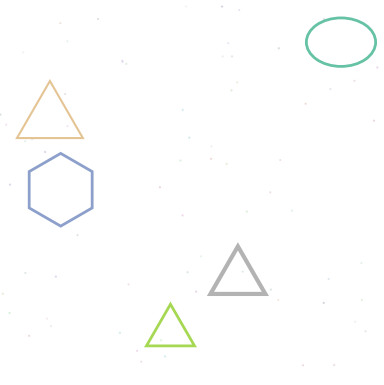[{"shape": "oval", "thickness": 2, "radius": 0.45, "center": [0.886, 0.89]}, {"shape": "hexagon", "thickness": 2, "radius": 0.47, "center": [0.158, 0.507]}, {"shape": "triangle", "thickness": 2, "radius": 0.36, "center": [0.443, 0.138]}, {"shape": "triangle", "thickness": 1.5, "radius": 0.49, "center": [0.13, 0.691]}, {"shape": "triangle", "thickness": 3, "radius": 0.41, "center": [0.618, 0.278]}]